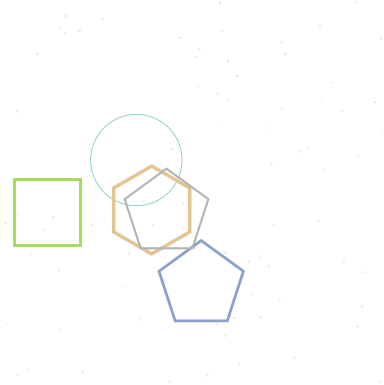[{"shape": "circle", "thickness": 0.5, "radius": 0.59, "center": [0.354, 0.584]}, {"shape": "pentagon", "thickness": 2, "radius": 0.58, "center": [0.523, 0.26]}, {"shape": "square", "thickness": 2, "radius": 0.43, "center": [0.123, 0.45]}, {"shape": "hexagon", "thickness": 2.5, "radius": 0.57, "center": [0.394, 0.455]}, {"shape": "pentagon", "thickness": 1.5, "radius": 0.57, "center": [0.433, 0.448]}]